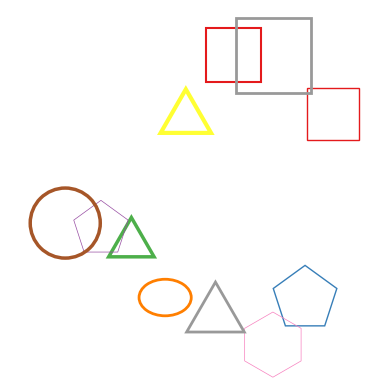[{"shape": "square", "thickness": 1.5, "radius": 0.35, "center": [0.607, 0.857]}, {"shape": "square", "thickness": 1, "radius": 0.34, "center": [0.864, 0.704]}, {"shape": "pentagon", "thickness": 1, "radius": 0.43, "center": [0.792, 0.224]}, {"shape": "triangle", "thickness": 2.5, "radius": 0.34, "center": [0.341, 0.367]}, {"shape": "pentagon", "thickness": 0.5, "radius": 0.37, "center": [0.262, 0.405]}, {"shape": "oval", "thickness": 2, "radius": 0.34, "center": [0.429, 0.227]}, {"shape": "triangle", "thickness": 3, "radius": 0.38, "center": [0.483, 0.693]}, {"shape": "circle", "thickness": 2.5, "radius": 0.45, "center": [0.169, 0.421]}, {"shape": "hexagon", "thickness": 0.5, "radius": 0.42, "center": [0.709, 0.105]}, {"shape": "triangle", "thickness": 2, "radius": 0.43, "center": [0.56, 0.181]}, {"shape": "square", "thickness": 2, "radius": 0.49, "center": [0.71, 0.856]}]